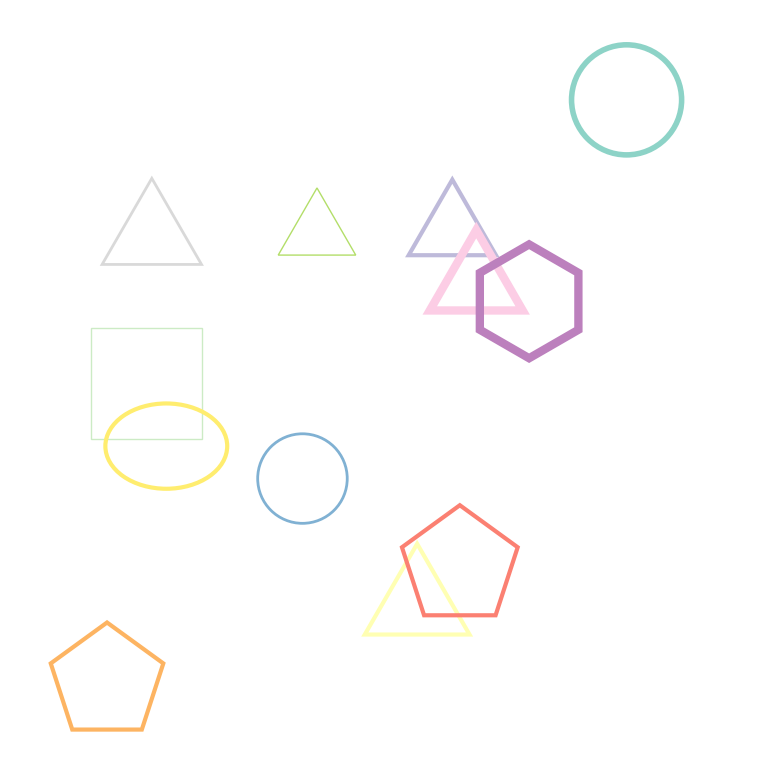[{"shape": "circle", "thickness": 2, "radius": 0.36, "center": [0.814, 0.87]}, {"shape": "triangle", "thickness": 1.5, "radius": 0.39, "center": [0.542, 0.215]}, {"shape": "triangle", "thickness": 1.5, "radius": 0.33, "center": [0.587, 0.701]}, {"shape": "pentagon", "thickness": 1.5, "radius": 0.4, "center": [0.597, 0.265]}, {"shape": "circle", "thickness": 1, "radius": 0.29, "center": [0.393, 0.378]}, {"shape": "pentagon", "thickness": 1.5, "radius": 0.38, "center": [0.139, 0.115]}, {"shape": "triangle", "thickness": 0.5, "radius": 0.29, "center": [0.412, 0.698]}, {"shape": "triangle", "thickness": 3, "radius": 0.35, "center": [0.618, 0.632]}, {"shape": "triangle", "thickness": 1, "radius": 0.37, "center": [0.197, 0.694]}, {"shape": "hexagon", "thickness": 3, "radius": 0.37, "center": [0.687, 0.609]}, {"shape": "square", "thickness": 0.5, "radius": 0.36, "center": [0.19, 0.502]}, {"shape": "oval", "thickness": 1.5, "radius": 0.4, "center": [0.216, 0.421]}]